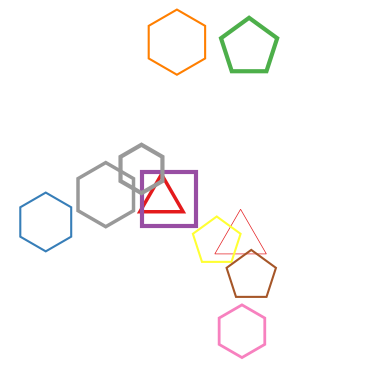[{"shape": "triangle", "thickness": 0.5, "radius": 0.39, "center": [0.625, 0.379]}, {"shape": "triangle", "thickness": 2.5, "radius": 0.32, "center": [0.42, 0.482]}, {"shape": "hexagon", "thickness": 1.5, "radius": 0.38, "center": [0.119, 0.423]}, {"shape": "pentagon", "thickness": 3, "radius": 0.38, "center": [0.647, 0.877]}, {"shape": "square", "thickness": 3, "radius": 0.35, "center": [0.439, 0.483]}, {"shape": "hexagon", "thickness": 1.5, "radius": 0.42, "center": [0.46, 0.891]}, {"shape": "pentagon", "thickness": 1.5, "radius": 0.33, "center": [0.563, 0.373]}, {"shape": "pentagon", "thickness": 1.5, "radius": 0.34, "center": [0.653, 0.283]}, {"shape": "hexagon", "thickness": 2, "radius": 0.34, "center": [0.628, 0.14]}, {"shape": "hexagon", "thickness": 3, "radius": 0.31, "center": [0.367, 0.561]}, {"shape": "hexagon", "thickness": 2.5, "radius": 0.42, "center": [0.275, 0.494]}]